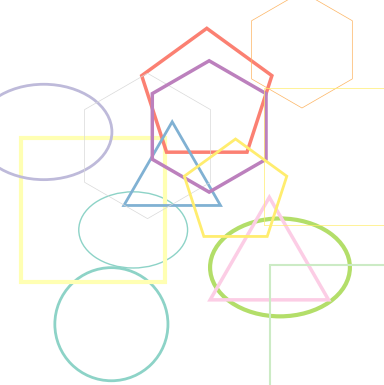[{"shape": "oval", "thickness": 1, "radius": 0.71, "center": [0.346, 0.403]}, {"shape": "circle", "thickness": 2, "radius": 0.73, "center": [0.289, 0.158]}, {"shape": "square", "thickness": 3, "radius": 0.94, "center": [0.242, 0.456]}, {"shape": "oval", "thickness": 2, "radius": 0.88, "center": [0.114, 0.657]}, {"shape": "pentagon", "thickness": 2.5, "radius": 0.89, "center": [0.537, 0.749]}, {"shape": "triangle", "thickness": 2, "radius": 0.72, "center": [0.447, 0.539]}, {"shape": "hexagon", "thickness": 0.5, "radius": 0.76, "center": [0.784, 0.871]}, {"shape": "oval", "thickness": 3, "radius": 0.91, "center": [0.727, 0.305]}, {"shape": "triangle", "thickness": 2.5, "radius": 0.89, "center": [0.7, 0.31]}, {"shape": "hexagon", "thickness": 0.5, "radius": 0.94, "center": [0.383, 0.621]}, {"shape": "hexagon", "thickness": 2.5, "radius": 0.85, "center": [0.543, 0.672]}, {"shape": "square", "thickness": 1.5, "radius": 0.84, "center": [0.868, 0.145]}, {"shape": "pentagon", "thickness": 2, "radius": 0.7, "center": [0.612, 0.499]}, {"shape": "square", "thickness": 0.5, "radius": 0.89, "center": [0.864, 0.594]}]